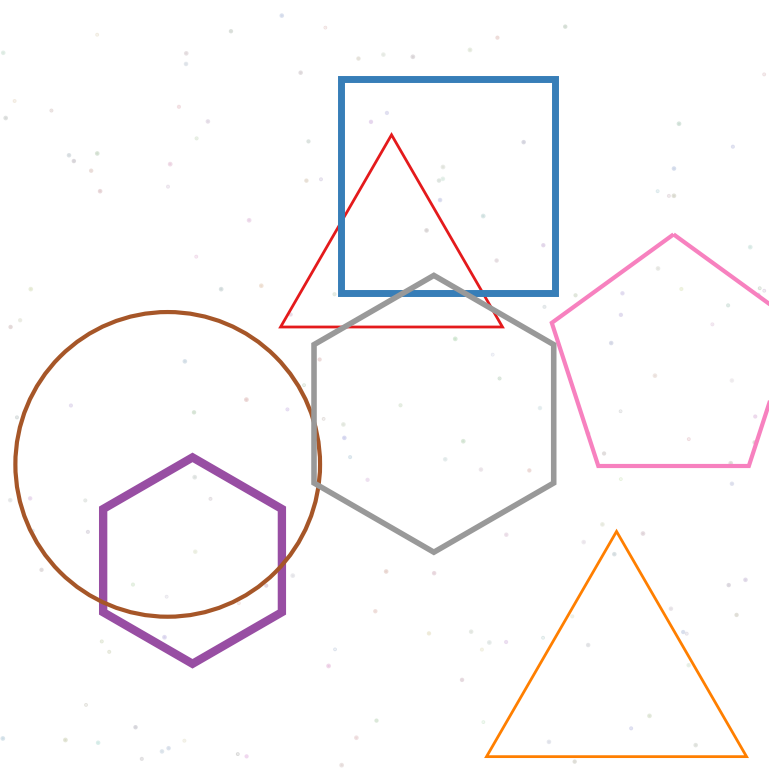[{"shape": "triangle", "thickness": 1, "radius": 0.83, "center": [0.508, 0.659]}, {"shape": "square", "thickness": 2.5, "radius": 0.7, "center": [0.582, 0.758]}, {"shape": "hexagon", "thickness": 3, "radius": 0.67, "center": [0.25, 0.272]}, {"shape": "triangle", "thickness": 1, "radius": 0.97, "center": [0.801, 0.115]}, {"shape": "circle", "thickness": 1.5, "radius": 0.99, "center": [0.218, 0.397]}, {"shape": "pentagon", "thickness": 1.5, "radius": 0.83, "center": [0.875, 0.529]}, {"shape": "hexagon", "thickness": 2, "radius": 0.9, "center": [0.563, 0.463]}]